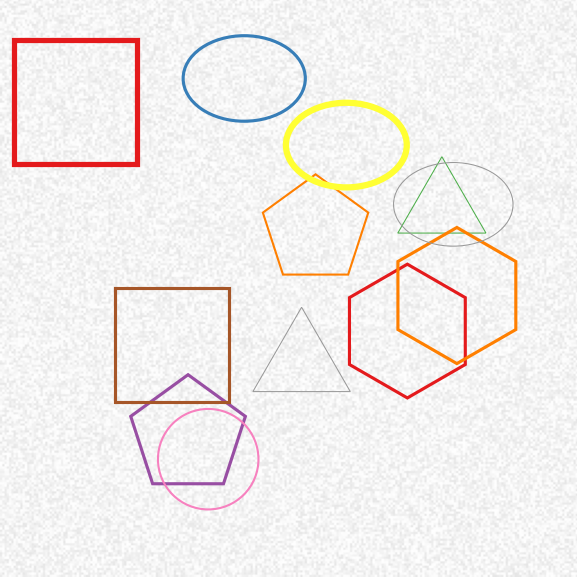[{"shape": "hexagon", "thickness": 1.5, "radius": 0.58, "center": [0.705, 0.426]}, {"shape": "square", "thickness": 2.5, "radius": 0.53, "center": [0.131, 0.822]}, {"shape": "oval", "thickness": 1.5, "radius": 0.53, "center": [0.423, 0.863]}, {"shape": "triangle", "thickness": 0.5, "radius": 0.44, "center": [0.765, 0.64]}, {"shape": "pentagon", "thickness": 1.5, "radius": 0.52, "center": [0.326, 0.246]}, {"shape": "pentagon", "thickness": 1, "radius": 0.48, "center": [0.546, 0.601]}, {"shape": "hexagon", "thickness": 1.5, "radius": 0.59, "center": [0.791, 0.487]}, {"shape": "oval", "thickness": 3, "radius": 0.52, "center": [0.6, 0.748]}, {"shape": "square", "thickness": 1.5, "radius": 0.49, "center": [0.298, 0.401]}, {"shape": "circle", "thickness": 1, "radius": 0.44, "center": [0.361, 0.204]}, {"shape": "oval", "thickness": 0.5, "radius": 0.52, "center": [0.785, 0.645]}, {"shape": "triangle", "thickness": 0.5, "radius": 0.49, "center": [0.522, 0.37]}]